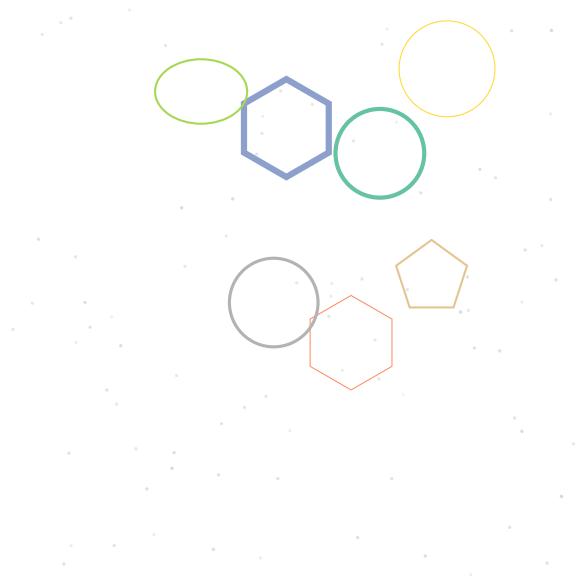[{"shape": "circle", "thickness": 2, "radius": 0.38, "center": [0.658, 0.734]}, {"shape": "hexagon", "thickness": 0.5, "radius": 0.41, "center": [0.608, 0.406]}, {"shape": "hexagon", "thickness": 3, "radius": 0.42, "center": [0.496, 0.777]}, {"shape": "oval", "thickness": 1, "radius": 0.4, "center": [0.348, 0.841]}, {"shape": "circle", "thickness": 0.5, "radius": 0.42, "center": [0.774, 0.88]}, {"shape": "pentagon", "thickness": 1, "radius": 0.32, "center": [0.747, 0.519]}, {"shape": "circle", "thickness": 1.5, "radius": 0.38, "center": [0.474, 0.475]}]